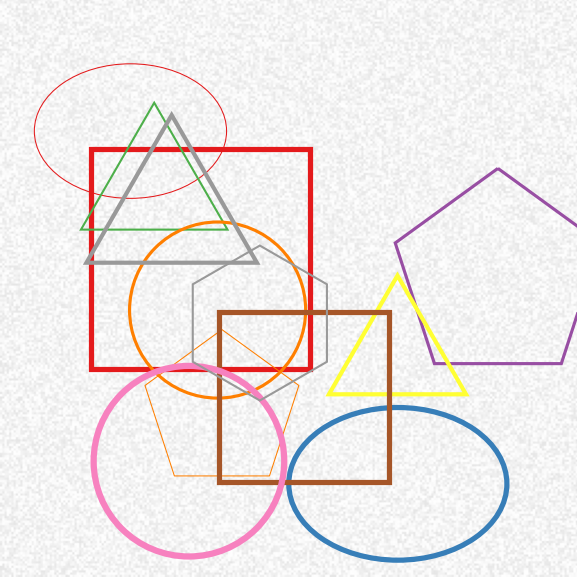[{"shape": "square", "thickness": 2.5, "radius": 0.95, "center": [0.347, 0.55]}, {"shape": "oval", "thickness": 0.5, "radius": 0.83, "center": [0.226, 0.772]}, {"shape": "oval", "thickness": 2.5, "radius": 0.94, "center": [0.689, 0.161]}, {"shape": "triangle", "thickness": 1, "radius": 0.73, "center": [0.267, 0.675]}, {"shape": "pentagon", "thickness": 1.5, "radius": 0.93, "center": [0.862, 0.521]}, {"shape": "circle", "thickness": 1.5, "radius": 0.76, "center": [0.377, 0.462]}, {"shape": "pentagon", "thickness": 0.5, "radius": 0.7, "center": [0.384, 0.288]}, {"shape": "triangle", "thickness": 2, "radius": 0.69, "center": [0.688, 0.385]}, {"shape": "square", "thickness": 2.5, "radius": 0.74, "center": [0.526, 0.312]}, {"shape": "circle", "thickness": 3, "radius": 0.83, "center": [0.327, 0.201]}, {"shape": "triangle", "thickness": 2, "radius": 0.85, "center": [0.297, 0.629]}, {"shape": "hexagon", "thickness": 1, "radius": 0.67, "center": [0.45, 0.44]}]